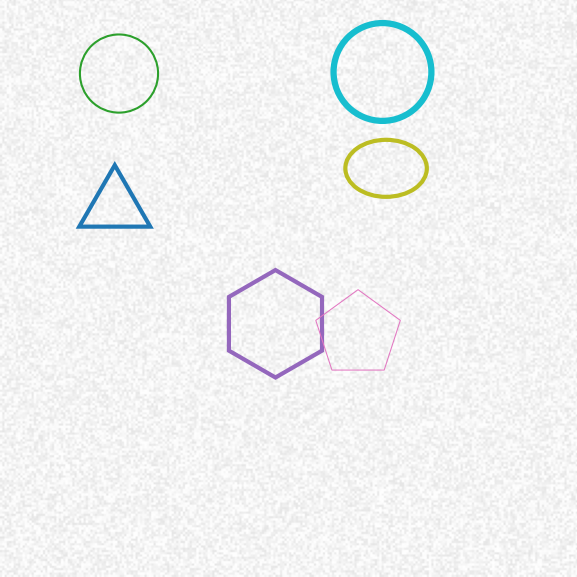[{"shape": "triangle", "thickness": 2, "radius": 0.35, "center": [0.199, 0.642]}, {"shape": "circle", "thickness": 1, "radius": 0.34, "center": [0.206, 0.872]}, {"shape": "hexagon", "thickness": 2, "radius": 0.47, "center": [0.477, 0.438]}, {"shape": "pentagon", "thickness": 0.5, "radius": 0.38, "center": [0.62, 0.421]}, {"shape": "oval", "thickness": 2, "radius": 0.35, "center": [0.669, 0.708]}, {"shape": "circle", "thickness": 3, "radius": 0.42, "center": [0.662, 0.874]}]